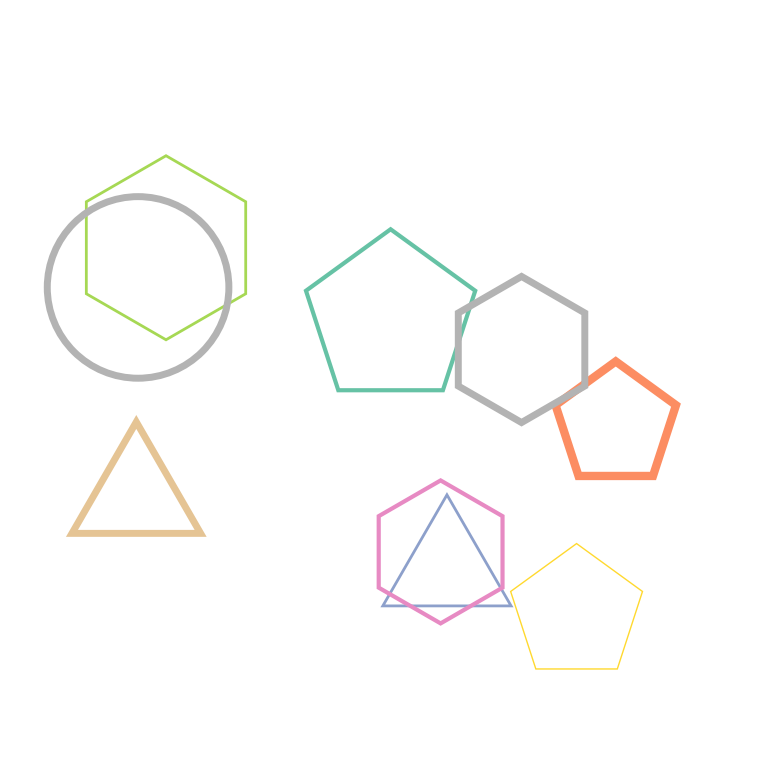[{"shape": "pentagon", "thickness": 1.5, "radius": 0.58, "center": [0.507, 0.587]}, {"shape": "pentagon", "thickness": 3, "radius": 0.41, "center": [0.8, 0.448]}, {"shape": "triangle", "thickness": 1, "radius": 0.48, "center": [0.58, 0.261]}, {"shape": "hexagon", "thickness": 1.5, "radius": 0.46, "center": [0.572, 0.283]}, {"shape": "hexagon", "thickness": 1, "radius": 0.6, "center": [0.216, 0.678]}, {"shape": "pentagon", "thickness": 0.5, "radius": 0.45, "center": [0.749, 0.204]}, {"shape": "triangle", "thickness": 2.5, "radius": 0.48, "center": [0.177, 0.356]}, {"shape": "hexagon", "thickness": 2.5, "radius": 0.47, "center": [0.677, 0.546]}, {"shape": "circle", "thickness": 2.5, "radius": 0.59, "center": [0.179, 0.627]}]